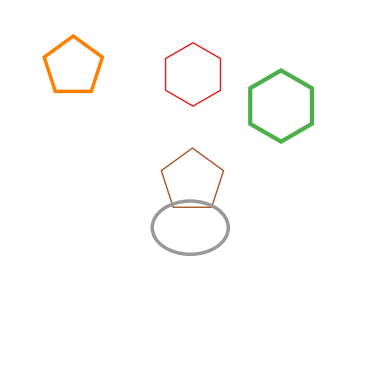[{"shape": "hexagon", "thickness": 1, "radius": 0.41, "center": [0.501, 0.807]}, {"shape": "hexagon", "thickness": 3, "radius": 0.46, "center": [0.73, 0.725]}, {"shape": "pentagon", "thickness": 2.5, "radius": 0.4, "center": [0.19, 0.827]}, {"shape": "pentagon", "thickness": 1, "radius": 0.42, "center": [0.5, 0.53]}, {"shape": "oval", "thickness": 2.5, "radius": 0.49, "center": [0.494, 0.409]}]